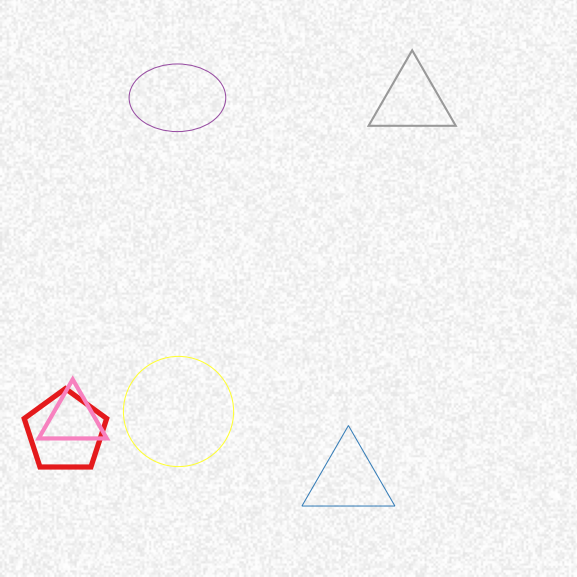[{"shape": "pentagon", "thickness": 2.5, "radius": 0.38, "center": [0.113, 0.251]}, {"shape": "triangle", "thickness": 0.5, "radius": 0.46, "center": [0.603, 0.169]}, {"shape": "oval", "thickness": 0.5, "radius": 0.42, "center": [0.307, 0.83]}, {"shape": "circle", "thickness": 0.5, "radius": 0.48, "center": [0.309, 0.287]}, {"shape": "triangle", "thickness": 2, "radius": 0.34, "center": [0.126, 0.274]}, {"shape": "triangle", "thickness": 1, "radius": 0.44, "center": [0.714, 0.825]}]